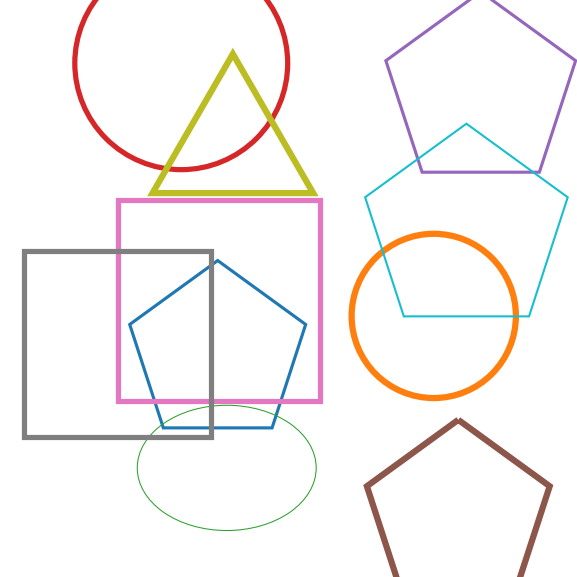[{"shape": "pentagon", "thickness": 1.5, "radius": 0.8, "center": [0.377, 0.388]}, {"shape": "circle", "thickness": 3, "radius": 0.71, "center": [0.751, 0.452]}, {"shape": "oval", "thickness": 0.5, "radius": 0.77, "center": [0.393, 0.189]}, {"shape": "circle", "thickness": 2.5, "radius": 0.92, "center": [0.314, 0.89]}, {"shape": "pentagon", "thickness": 1.5, "radius": 0.86, "center": [0.832, 0.841]}, {"shape": "pentagon", "thickness": 3, "radius": 0.83, "center": [0.794, 0.106]}, {"shape": "square", "thickness": 2.5, "radius": 0.87, "center": [0.379, 0.478]}, {"shape": "square", "thickness": 2.5, "radius": 0.81, "center": [0.203, 0.403]}, {"shape": "triangle", "thickness": 3, "radius": 0.8, "center": [0.403, 0.745]}, {"shape": "pentagon", "thickness": 1, "radius": 0.92, "center": [0.808, 0.601]}]